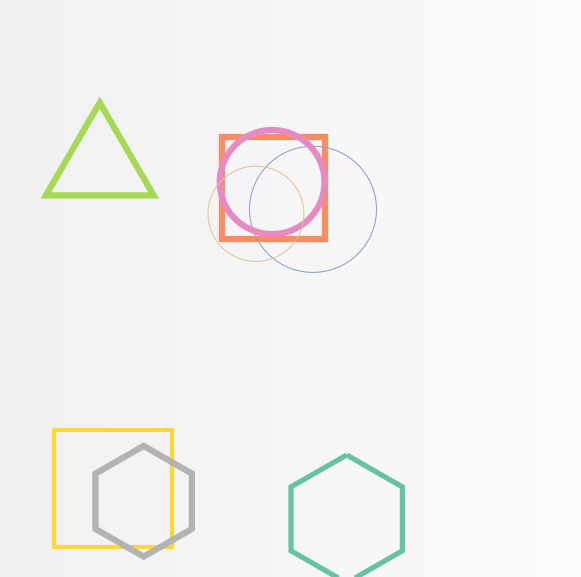[{"shape": "hexagon", "thickness": 2.5, "radius": 0.55, "center": [0.596, 0.101]}, {"shape": "square", "thickness": 3, "radius": 0.44, "center": [0.471, 0.674]}, {"shape": "circle", "thickness": 0.5, "radius": 0.55, "center": [0.538, 0.637]}, {"shape": "circle", "thickness": 3, "radius": 0.45, "center": [0.468, 0.684]}, {"shape": "triangle", "thickness": 3, "radius": 0.54, "center": [0.172, 0.714]}, {"shape": "square", "thickness": 2, "radius": 0.51, "center": [0.194, 0.153]}, {"shape": "circle", "thickness": 0.5, "radius": 0.41, "center": [0.44, 0.629]}, {"shape": "hexagon", "thickness": 3, "radius": 0.48, "center": [0.247, 0.131]}]